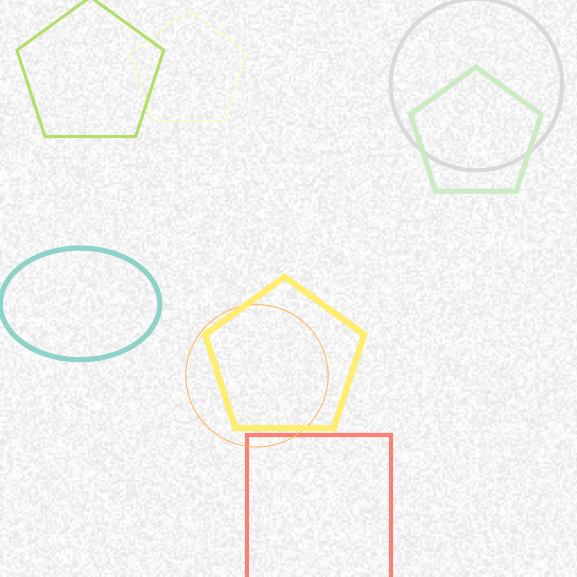[{"shape": "oval", "thickness": 2.5, "radius": 0.69, "center": [0.139, 0.473]}, {"shape": "pentagon", "thickness": 0.5, "radius": 0.53, "center": [0.327, 0.875]}, {"shape": "square", "thickness": 2, "radius": 0.62, "center": [0.553, 0.121]}, {"shape": "circle", "thickness": 0.5, "radius": 0.62, "center": [0.445, 0.348]}, {"shape": "pentagon", "thickness": 1.5, "radius": 0.67, "center": [0.156, 0.871]}, {"shape": "circle", "thickness": 2, "radius": 0.74, "center": [0.825, 0.853]}, {"shape": "pentagon", "thickness": 2.5, "radius": 0.59, "center": [0.824, 0.764]}, {"shape": "pentagon", "thickness": 3, "radius": 0.72, "center": [0.493, 0.375]}]